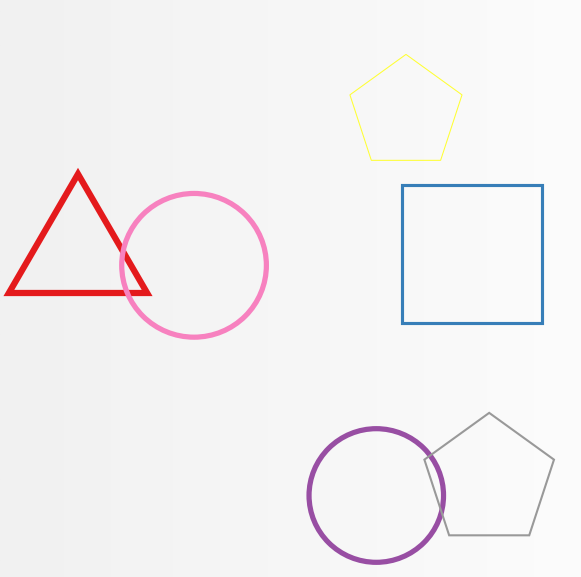[{"shape": "triangle", "thickness": 3, "radius": 0.69, "center": [0.134, 0.56]}, {"shape": "square", "thickness": 1.5, "radius": 0.6, "center": [0.812, 0.559]}, {"shape": "circle", "thickness": 2.5, "radius": 0.58, "center": [0.647, 0.141]}, {"shape": "pentagon", "thickness": 0.5, "radius": 0.51, "center": [0.698, 0.804]}, {"shape": "circle", "thickness": 2.5, "radius": 0.62, "center": [0.334, 0.54]}, {"shape": "pentagon", "thickness": 1, "radius": 0.59, "center": [0.842, 0.167]}]